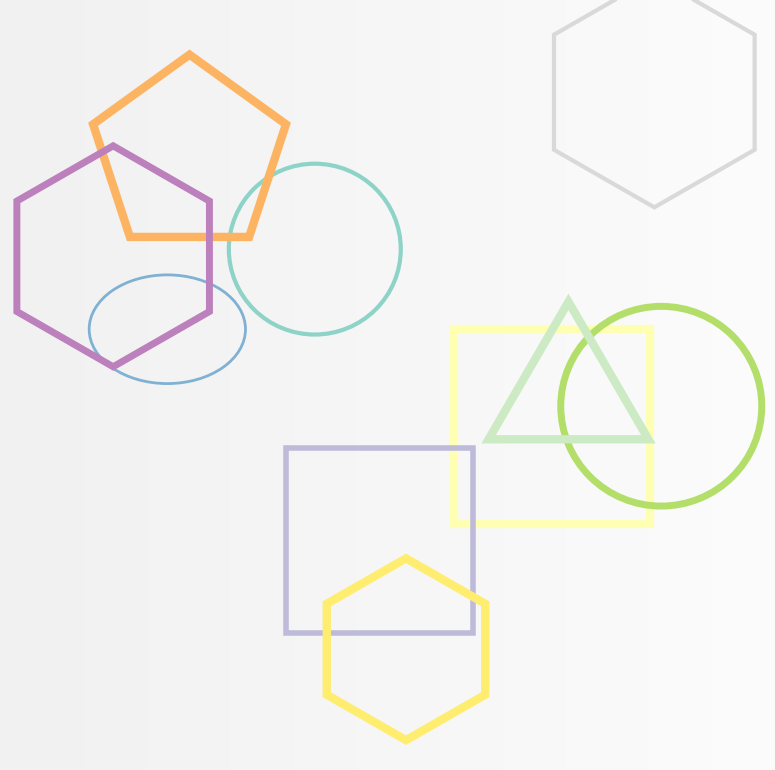[{"shape": "circle", "thickness": 1.5, "radius": 0.55, "center": [0.406, 0.676]}, {"shape": "square", "thickness": 3, "radius": 0.63, "center": [0.712, 0.446]}, {"shape": "square", "thickness": 2, "radius": 0.6, "center": [0.49, 0.298]}, {"shape": "oval", "thickness": 1, "radius": 0.5, "center": [0.216, 0.572]}, {"shape": "pentagon", "thickness": 3, "radius": 0.65, "center": [0.245, 0.798]}, {"shape": "circle", "thickness": 2.5, "radius": 0.65, "center": [0.853, 0.472]}, {"shape": "hexagon", "thickness": 1.5, "radius": 0.75, "center": [0.844, 0.88]}, {"shape": "hexagon", "thickness": 2.5, "radius": 0.72, "center": [0.146, 0.667]}, {"shape": "triangle", "thickness": 3, "radius": 0.6, "center": [0.733, 0.489]}, {"shape": "hexagon", "thickness": 3, "radius": 0.59, "center": [0.524, 0.157]}]